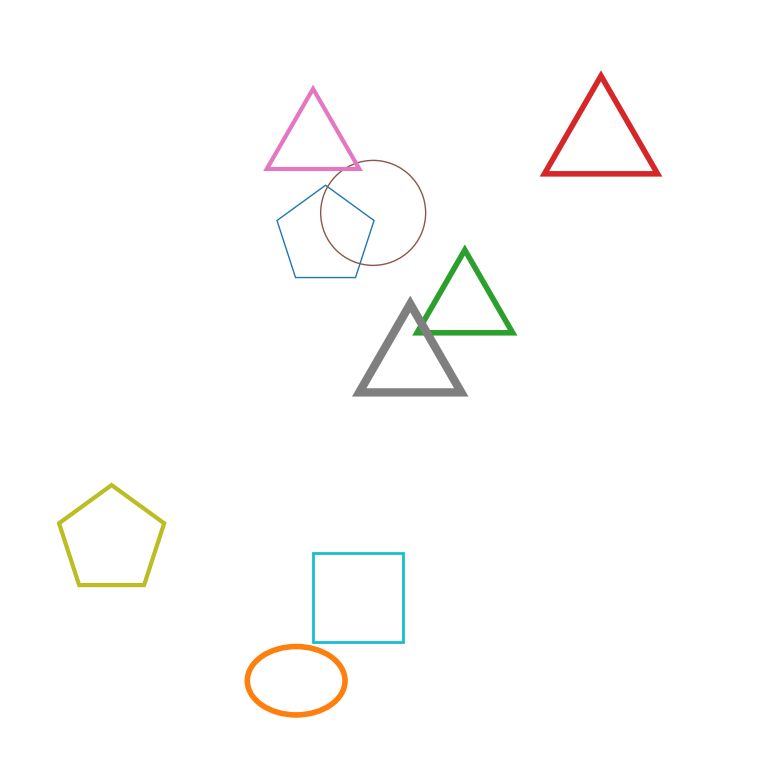[{"shape": "pentagon", "thickness": 0.5, "radius": 0.33, "center": [0.423, 0.693]}, {"shape": "oval", "thickness": 2, "radius": 0.32, "center": [0.385, 0.116]}, {"shape": "triangle", "thickness": 2, "radius": 0.36, "center": [0.604, 0.604]}, {"shape": "triangle", "thickness": 2, "radius": 0.42, "center": [0.781, 0.817]}, {"shape": "circle", "thickness": 0.5, "radius": 0.34, "center": [0.485, 0.724]}, {"shape": "triangle", "thickness": 1.5, "radius": 0.35, "center": [0.407, 0.815]}, {"shape": "triangle", "thickness": 3, "radius": 0.38, "center": [0.533, 0.529]}, {"shape": "pentagon", "thickness": 1.5, "radius": 0.36, "center": [0.145, 0.298]}, {"shape": "square", "thickness": 1, "radius": 0.29, "center": [0.465, 0.224]}]